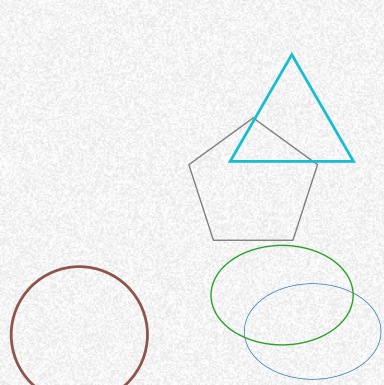[{"shape": "oval", "thickness": 0.5, "radius": 0.89, "center": [0.812, 0.139]}, {"shape": "oval", "thickness": 1, "radius": 0.92, "center": [0.733, 0.233]}, {"shape": "circle", "thickness": 2, "radius": 0.88, "center": [0.206, 0.13]}, {"shape": "pentagon", "thickness": 1, "radius": 0.88, "center": [0.658, 0.518]}, {"shape": "triangle", "thickness": 2, "radius": 0.92, "center": [0.758, 0.673]}]